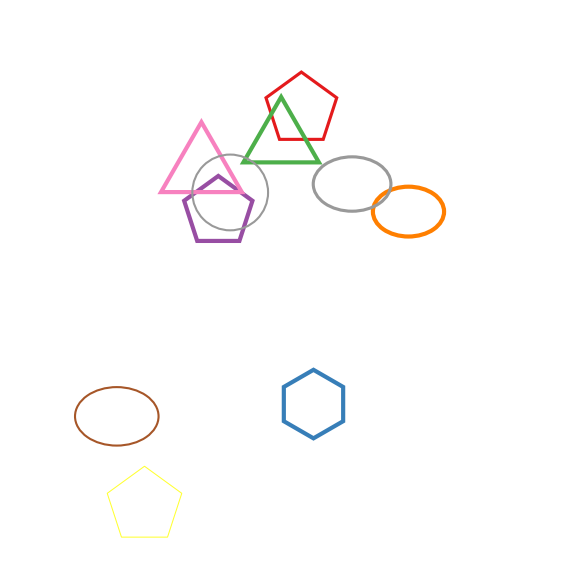[{"shape": "pentagon", "thickness": 1.5, "radius": 0.32, "center": [0.522, 0.81]}, {"shape": "hexagon", "thickness": 2, "radius": 0.3, "center": [0.543, 0.299]}, {"shape": "triangle", "thickness": 2, "radius": 0.38, "center": [0.487, 0.756]}, {"shape": "pentagon", "thickness": 2, "radius": 0.31, "center": [0.378, 0.632]}, {"shape": "oval", "thickness": 2, "radius": 0.31, "center": [0.707, 0.633]}, {"shape": "pentagon", "thickness": 0.5, "radius": 0.34, "center": [0.25, 0.124]}, {"shape": "oval", "thickness": 1, "radius": 0.36, "center": [0.202, 0.278]}, {"shape": "triangle", "thickness": 2, "radius": 0.4, "center": [0.349, 0.707]}, {"shape": "oval", "thickness": 1.5, "radius": 0.34, "center": [0.61, 0.68]}, {"shape": "circle", "thickness": 1, "radius": 0.33, "center": [0.399, 0.666]}]